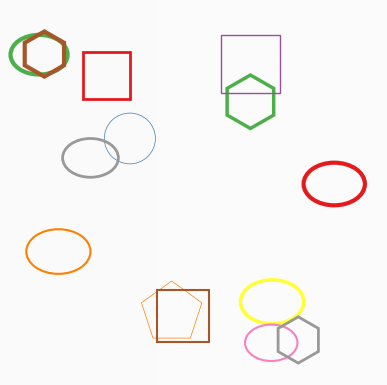[{"shape": "square", "thickness": 2, "radius": 0.3, "center": [0.275, 0.804]}, {"shape": "oval", "thickness": 3, "radius": 0.4, "center": [0.863, 0.522]}, {"shape": "circle", "thickness": 0.5, "radius": 0.33, "center": [0.335, 0.64]}, {"shape": "oval", "thickness": 3, "radius": 0.37, "center": [0.101, 0.858]}, {"shape": "hexagon", "thickness": 2.5, "radius": 0.35, "center": [0.646, 0.736]}, {"shape": "square", "thickness": 1, "radius": 0.38, "center": [0.647, 0.834]}, {"shape": "oval", "thickness": 1.5, "radius": 0.41, "center": [0.151, 0.347]}, {"shape": "pentagon", "thickness": 0.5, "radius": 0.41, "center": [0.443, 0.188]}, {"shape": "oval", "thickness": 2.5, "radius": 0.41, "center": [0.702, 0.216]}, {"shape": "hexagon", "thickness": 3, "radius": 0.29, "center": [0.115, 0.86]}, {"shape": "square", "thickness": 1.5, "radius": 0.34, "center": [0.473, 0.178]}, {"shape": "oval", "thickness": 1.5, "radius": 0.34, "center": [0.7, 0.11]}, {"shape": "oval", "thickness": 2, "radius": 0.36, "center": [0.233, 0.59]}, {"shape": "hexagon", "thickness": 2, "radius": 0.3, "center": [0.77, 0.117]}]